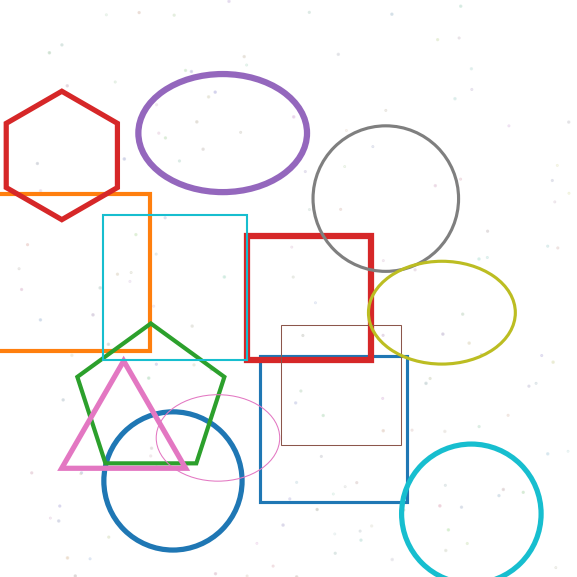[{"shape": "square", "thickness": 1.5, "radius": 0.63, "center": [0.577, 0.256]}, {"shape": "circle", "thickness": 2.5, "radius": 0.6, "center": [0.3, 0.166]}, {"shape": "square", "thickness": 2, "radius": 0.68, "center": [0.124, 0.528]}, {"shape": "pentagon", "thickness": 2, "radius": 0.67, "center": [0.261, 0.305]}, {"shape": "hexagon", "thickness": 2.5, "radius": 0.56, "center": [0.107, 0.73]}, {"shape": "square", "thickness": 3, "radius": 0.54, "center": [0.535, 0.483]}, {"shape": "oval", "thickness": 3, "radius": 0.73, "center": [0.386, 0.769]}, {"shape": "square", "thickness": 0.5, "radius": 0.52, "center": [0.591, 0.333]}, {"shape": "triangle", "thickness": 2.5, "radius": 0.62, "center": [0.214, 0.25]}, {"shape": "oval", "thickness": 0.5, "radius": 0.53, "center": [0.377, 0.241]}, {"shape": "circle", "thickness": 1.5, "radius": 0.63, "center": [0.668, 0.655]}, {"shape": "oval", "thickness": 1.5, "radius": 0.64, "center": [0.765, 0.458]}, {"shape": "square", "thickness": 1, "radius": 0.63, "center": [0.303, 0.502]}, {"shape": "circle", "thickness": 2.5, "radius": 0.6, "center": [0.816, 0.109]}]